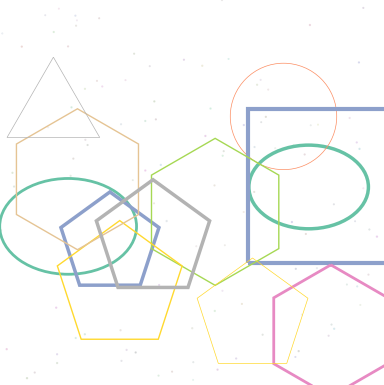[{"shape": "oval", "thickness": 2.5, "radius": 0.78, "center": [0.802, 0.514]}, {"shape": "oval", "thickness": 2, "radius": 0.89, "center": [0.177, 0.412]}, {"shape": "circle", "thickness": 0.5, "radius": 0.69, "center": [0.736, 0.698]}, {"shape": "pentagon", "thickness": 2.5, "radius": 0.67, "center": [0.286, 0.368]}, {"shape": "square", "thickness": 3, "radius": 1.0, "center": [0.844, 0.517]}, {"shape": "hexagon", "thickness": 2, "radius": 0.86, "center": [0.859, 0.141]}, {"shape": "hexagon", "thickness": 1, "radius": 0.95, "center": [0.559, 0.45]}, {"shape": "pentagon", "thickness": 1, "radius": 0.85, "center": [0.311, 0.257]}, {"shape": "pentagon", "thickness": 0.5, "radius": 0.76, "center": [0.656, 0.179]}, {"shape": "hexagon", "thickness": 1, "radius": 0.92, "center": [0.201, 0.534]}, {"shape": "pentagon", "thickness": 2.5, "radius": 0.77, "center": [0.397, 0.379]}, {"shape": "triangle", "thickness": 0.5, "radius": 0.7, "center": [0.139, 0.712]}]